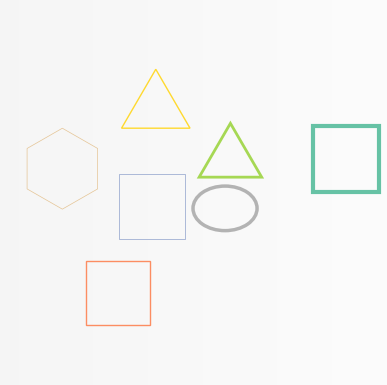[{"shape": "square", "thickness": 3, "radius": 0.43, "center": [0.893, 0.587]}, {"shape": "square", "thickness": 1, "radius": 0.41, "center": [0.305, 0.238]}, {"shape": "square", "thickness": 0.5, "radius": 0.43, "center": [0.392, 0.463]}, {"shape": "triangle", "thickness": 2, "radius": 0.47, "center": [0.595, 0.586]}, {"shape": "triangle", "thickness": 1, "radius": 0.51, "center": [0.402, 0.718]}, {"shape": "hexagon", "thickness": 0.5, "radius": 0.53, "center": [0.161, 0.562]}, {"shape": "oval", "thickness": 2.5, "radius": 0.41, "center": [0.581, 0.459]}]